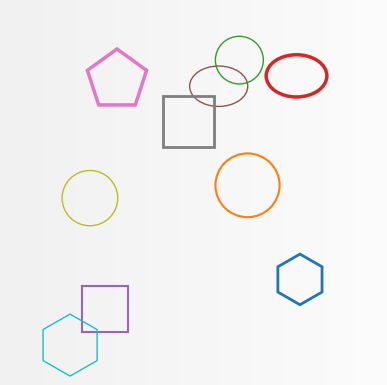[{"shape": "hexagon", "thickness": 2, "radius": 0.33, "center": [0.774, 0.274]}, {"shape": "circle", "thickness": 1.5, "radius": 0.41, "center": [0.639, 0.519]}, {"shape": "circle", "thickness": 1, "radius": 0.31, "center": [0.618, 0.844]}, {"shape": "oval", "thickness": 2.5, "radius": 0.39, "center": [0.765, 0.803]}, {"shape": "square", "thickness": 1.5, "radius": 0.3, "center": [0.27, 0.198]}, {"shape": "oval", "thickness": 1, "radius": 0.37, "center": [0.564, 0.776]}, {"shape": "pentagon", "thickness": 2.5, "radius": 0.4, "center": [0.302, 0.792]}, {"shape": "square", "thickness": 2, "radius": 0.33, "center": [0.486, 0.685]}, {"shape": "circle", "thickness": 1, "radius": 0.36, "center": [0.232, 0.485]}, {"shape": "hexagon", "thickness": 1, "radius": 0.4, "center": [0.181, 0.104]}]